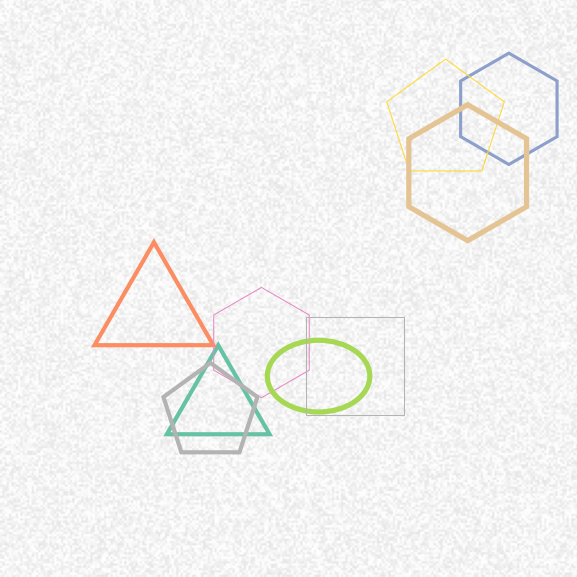[{"shape": "triangle", "thickness": 2, "radius": 0.51, "center": [0.378, 0.299]}, {"shape": "triangle", "thickness": 2, "radius": 0.59, "center": [0.267, 0.461]}, {"shape": "hexagon", "thickness": 1.5, "radius": 0.48, "center": [0.881, 0.811]}, {"shape": "hexagon", "thickness": 0.5, "radius": 0.48, "center": [0.453, 0.406]}, {"shape": "oval", "thickness": 2.5, "radius": 0.44, "center": [0.552, 0.348]}, {"shape": "pentagon", "thickness": 0.5, "radius": 0.54, "center": [0.771, 0.79]}, {"shape": "hexagon", "thickness": 2.5, "radius": 0.59, "center": [0.81, 0.7]}, {"shape": "square", "thickness": 0.5, "radius": 0.42, "center": [0.615, 0.366]}, {"shape": "pentagon", "thickness": 2, "radius": 0.43, "center": [0.364, 0.285]}]